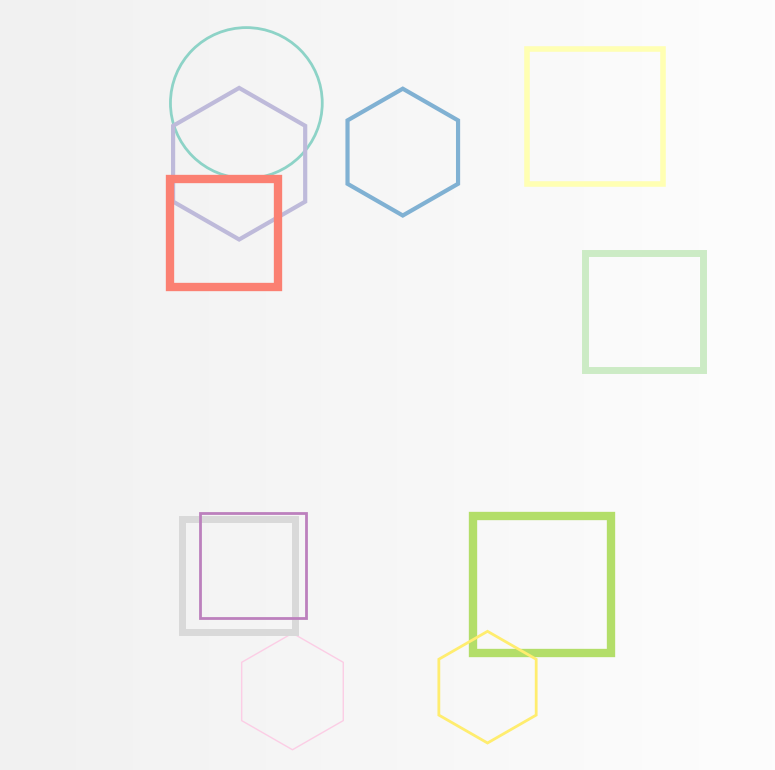[{"shape": "circle", "thickness": 1, "radius": 0.49, "center": [0.318, 0.866]}, {"shape": "square", "thickness": 2, "radius": 0.44, "center": [0.768, 0.849]}, {"shape": "hexagon", "thickness": 1.5, "radius": 0.49, "center": [0.309, 0.787]}, {"shape": "square", "thickness": 3, "radius": 0.35, "center": [0.289, 0.698]}, {"shape": "hexagon", "thickness": 1.5, "radius": 0.41, "center": [0.52, 0.802]}, {"shape": "square", "thickness": 3, "radius": 0.44, "center": [0.699, 0.241]}, {"shape": "hexagon", "thickness": 0.5, "radius": 0.38, "center": [0.377, 0.102]}, {"shape": "square", "thickness": 2.5, "radius": 0.37, "center": [0.308, 0.253]}, {"shape": "square", "thickness": 1, "radius": 0.34, "center": [0.326, 0.266]}, {"shape": "square", "thickness": 2.5, "radius": 0.38, "center": [0.831, 0.595]}, {"shape": "hexagon", "thickness": 1, "radius": 0.36, "center": [0.629, 0.108]}]